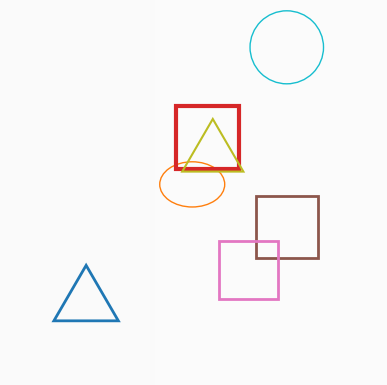[{"shape": "triangle", "thickness": 2, "radius": 0.48, "center": [0.222, 0.215]}, {"shape": "oval", "thickness": 1, "radius": 0.42, "center": [0.496, 0.521]}, {"shape": "square", "thickness": 3, "radius": 0.41, "center": [0.535, 0.643]}, {"shape": "square", "thickness": 2, "radius": 0.4, "center": [0.74, 0.41]}, {"shape": "square", "thickness": 2, "radius": 0.37, "center": [0.641, 0.299]}, {"shape": "triangle", "thickness": 1.5, "radius": 0.46, "center": [0.549, 0.6]}, {"shape": "circle", "thickness": 1, "radius": 0.47, "center": [0.74, 0.877]}]